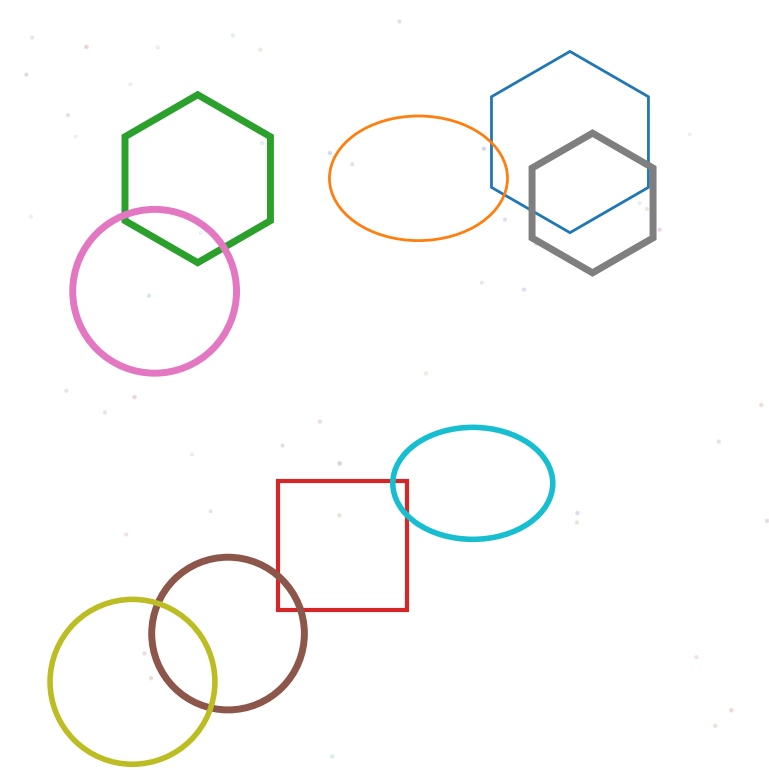[{"shape": "hexagon", "thickness": 1, "radius": 0.59, "center": [0.74, 0.816]}, {"shape": "oval", "thickness": 1, "radius": 0.58, "center": [0.543, 0.768]}, {"shape": "hexagon", "thickness": 2.5, "radius": 0.55, "center": [0.257, 0.768]}, {"shape": "square", "thickness": 1.5, "radius": 0.42, "center": [0.445, 0.291]}, {"shape": "circle", "thickness": 2.5, "radius": 0.5, "center": [0.296, 0.177]}, {"shape": "circle", "thickness": 2.5, "radius": 0.53, "center": [0.201, 0.622]}, {"shape": "hexagon", "thickness": 2.5, "radius": 0.45, "center": [0.77, 0.736]}, {"shape": "circle", "thickness": 2, "radius": 0.54, "center": [0.172, 0.115]}, {"shape": "oval", "thickness": 2, "radius": 0.52, "center": [0.614, 0.372]}]